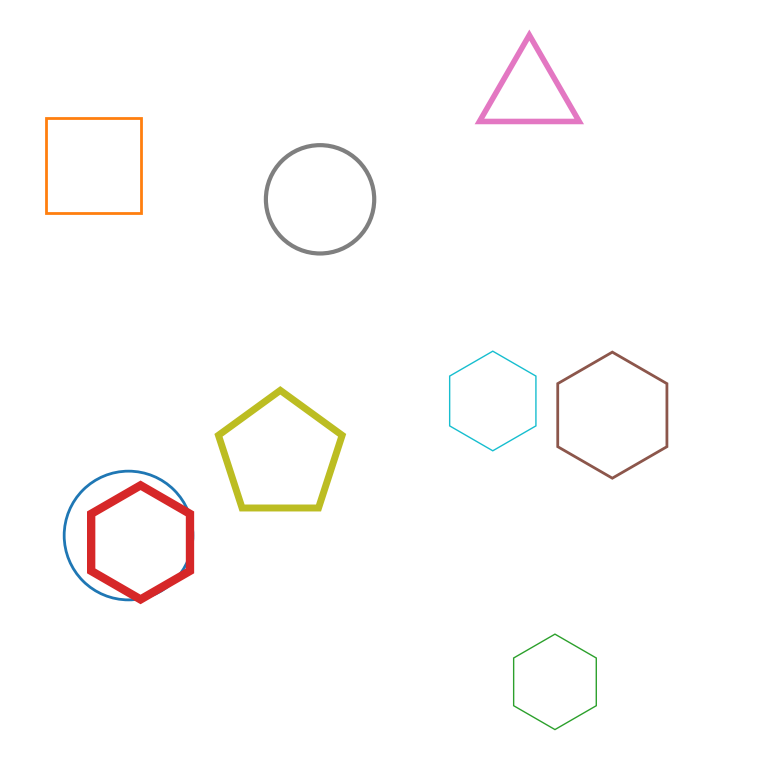[{"shape": "circle", "thickness": 1, "radius": 0.42, "center": [0.167, 0.305]}, {"shape": "square", "thickness": 1, "radius": 0.31, "center": [0.122, 0.785]}, {"shape": "hexagon", "thickness": 0.5, "radius": 0.31, "center": [0.721, 0.114]}, {"shape": "hexagon", "thickness": 3, "radius": 0.37, "center": [0.183, 0.296]}, {"shape": "hexagon", "thickness": 1, "radius": 0.41, "center": [0.795, 0.461]}, {"shape": "triangle", "thickness": 2, "radius": 0.37, "center": [0.687, 0.88]}, {"shape": "circle", "thickness": 1.5, "radius": 0.35, "center": [0.416, 0.741]}, {"shape": "pentagon", "thickness": 2.5, "radius": 0.42, "center": [0.364, 0.409]}, {"shape": "hexagon", "thickness": 0.5, "radius": 0.32, "center": [0.64, 0.479]}]